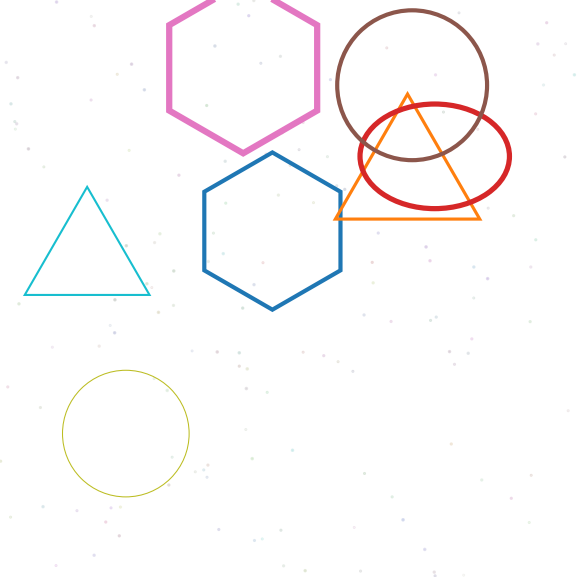[{"shape": "hexagon", "thickness": 2, "radius": 0.68, "center": [0.472, 0.599]}, {"shape": "triangle", "thickness": 1.5, "radius": 0.72, "center": [0.706, 0.692]}, {"shape": "oval", "thickness": 2.5, "radius": 0.65, "center": [0.753, 0.728]}, {"shape": "circle", "thickness": 2, "radius": 0.65, "center": [0.714, 0.852]}, {"shape": "hexagon", "thickness": 3, "radius": 0.74, "center": [0.421, 0.882]}, {"shape": "circle", "thickness": 0.5, "radius": 0.55, "center": [0.218, 0.248]}, {"shape": "triangle", "thickness": 1, "radius": 0.62, "center": [0.151, 0.551]}]